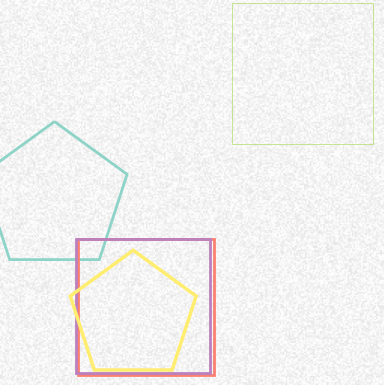[{"shape": "pentagon", "thickness": 2, "radius": 0.99, "center": [0.142, 0.486]}, {"shape": "square", "thickness": 2, "radius": 0.88, "center": [0.38, 0.202]}, {"shape": "square", "thickness": 0.5, "radius": 0.92, "center": [0.787, 0.808]}, {"shape": "square", "thickness": 2, "radius": 0.87, "center": [0.372, 0.206]}, {"shape": "pentagon", "thickness": 2.5, "radius": 0.86, "center": [0.346, 0.178]}]